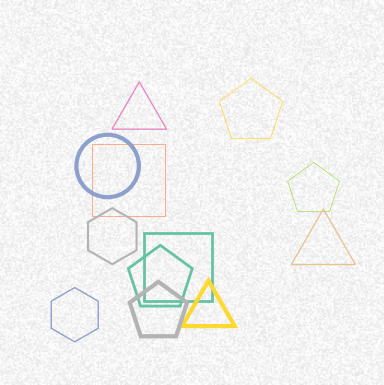[{"shape": "square", "thickness": 2, "radius": 0.44, "center": [0.462, 0.307]}, {"shape": "pentagon", "thickness": 2, "radius": 0.44, "center": [0.416, 0.276]}, {"shape": "square", "thickness": 0.5, "radius": 0.47, "center": [0.333, 0.532]}, {"shape": "hexagon", "thickness": 1, "radius": 0.35, "center": [0.194, 0.183]}, {"shape": "circle", "thickness": 3, "radius": 0.41, "center": [0.28, 0.569]}, {"shape": "triangle", "thickness": 1, "radius": 0.41, "center": [0.362, 0.705]}, {"shape": "pentagon", "thickness": 0.5, "radius": 0.35, "center": [0.815, 0.508]}, {"shape": "triangle", "thickness": 3, "radius": 0.39, "center": [0.541, 0.192]}, {"shape": "pentagon", "thickness": 0.5, "radius": 0.43, "center": [0.652, 0.71]}, {"shape": "triangle", "thickness": 1, "radius": 0.48, "center": [0.84, 0.361]}, {"shape": "hexagon", "thickness": 1.5, "radius": 0.36, "center": [0.292, 0.387]}, {"shape": "pentagon", "thickness": 3, "radius": 0.39, "center": [0.411, 0.19]}]